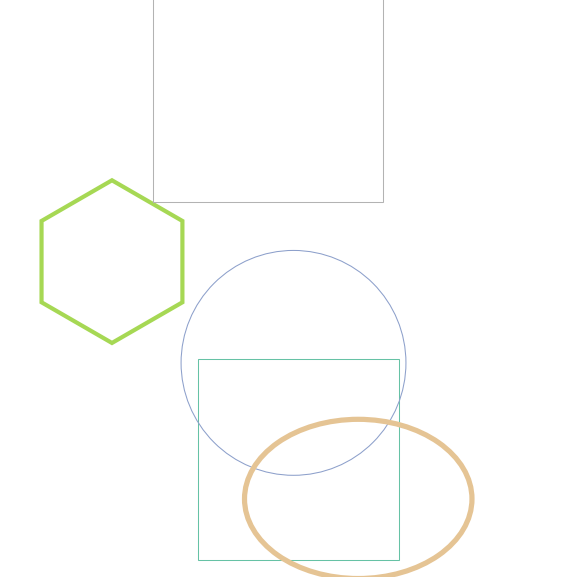[{"shape": "square", "thickness": 0.5, "radius": 0.87, "center": [0.517, 0.203]}, {"shape": "circle", "thickness": 0.5, "radius": 0.97, "center": [0.508, 0.371]}, {"shape": "hexagon", "thickness": 2, "radius": 0.7, "center": [0.194, 0.546]}, {"shape": "oval", "thickness": 2.5, "radius": 0.98, "center": [0.62, 0.135]}, {"shape": "square", "thickness": 0.5, "radius": 0.99, "center": [0.464, 0.848]}]